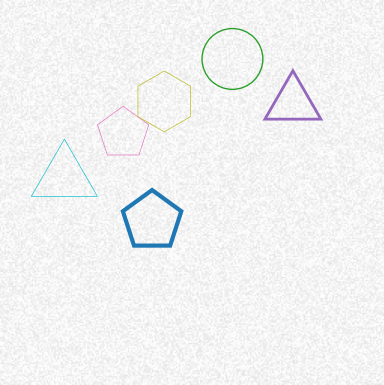[{"shape": "pentagon", "thickness": 3, "radius": 0.4, "center": [0.395, 0.427]}, {"shape": "circle", "thickness": 1, "radius": 0.39, "center": [0.604, 0.847]}, {"shape": "triangle", "thickness": 2, "radius": 0.42, "center": [0.761, 0.733]}, {"shape": "pentagon", "thickness": 0.5, "radius": 0.35, "center": [0.32, 0.654]}, {"shape": "hexagon", "thickness": 0.5, "radius": 0.4, "center": [0.427, 0.737]}, {"shape": "triangle", "thickness": 0.5, "radius": 0.5, "center": [0.167, 0.539]}]